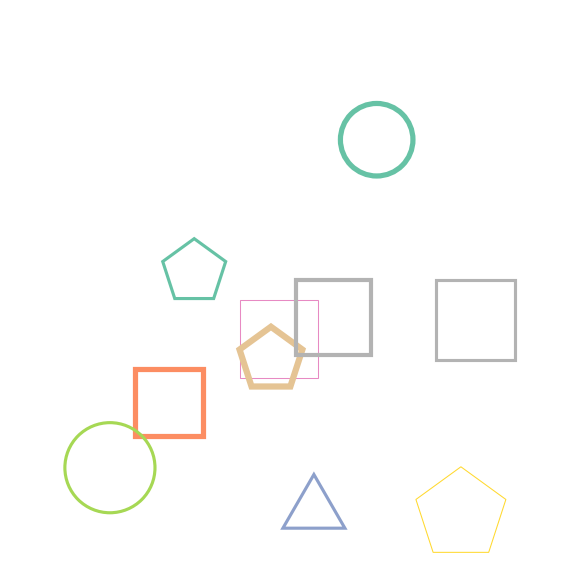[{"shape": "circle", "thickness": 2.5, "radius": 0.31, "center": [0.652, 0.757]}, {"shape": "pentagon", "thickness": 1.5, "radius": 0.29, "center": [0.336, 0.529]}, {"shape": "square", "thickness": 2.5, "radius": 0.29, "center": [0.293, 0.302]}, {"shape": "triangle", "thickness": 1.5, "radius": 0.31, "center": [0.544, 0.116]}, {"shape": "square", "thickness": 0.5, "radius": 0.33, "center": [0.483, 0.412]}, {"shape": "circle", "thickness": 1.5, "radius": 0.39, "center": [0.19, 0.189]}, {"shape": "pentagon", "thickness": 0.5, "radius": 0.41, "center": [0.798, 0.109]}, {"shape": "pentagon", "thickness": 3, "radius": 0.29, "center": [0.469, 0.376]}, {"shape": "square", "thickness": 2, "radius": 0.33, "center": [0.577, 0.45]}, {"shape": "square", "thickness": 1.5, "radius": 0.35, "center": [0.824, 0.445]}]